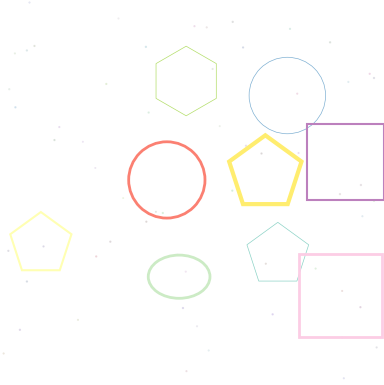[{"shape": "pentagon", "thickness": 0.5, "radius": 0.42, "center": [0.722, 0.338]}, {"shape": "pentagon", "thickness": 1.5, "radius": 0.42, "center": [0.106, 0.366]}, {"shape": "circle", "thickness": 2, "radius": 0.5, "center": [0.433, 0.533]}, {"shape": "circle", "thickness": 0.5, "radius": 0.5, "center": [0.746, 0.752]}, {"shape": "hexagon", "thickness": 0.5, "radius": 0.45, "center": [0.484, 0.79]}, {"shape": "square", "thickness": 2, "radius": 0.54, "center": [0.885, 0.232]}, {"shape": "square", "thickness": 1.5, "radius": 0.5, "center": [0.897, 0.579]}, {"shape": "oval", "thickness": 2, "radius": 0.4, "center": [0.465, 0.281]}, {"shape": "pentagon", "thickness": 3, "radius": 0.49, "center": [0.689, 0.55]}]